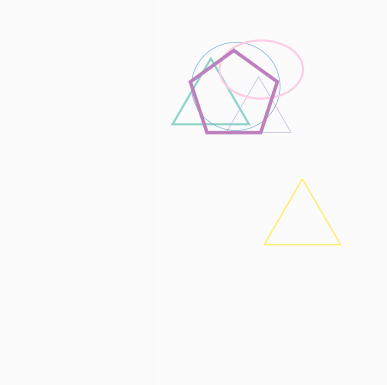[{"shape": "triangle", "thickness": 1.5, "radius": 0.57, "center": [0.544, 0.734]}, {"shape": "triangle", "thickness": 0.5, "radius": 0.48, "center": [0.667, 0.704]}, {"shape": "circle", "thickness": 0.5, "radius": 0.57, "center": [0.608, 0.776]}, {"shape": "oval", "thickness": 1.5, "radius": 0.54, "center": [0.674, 0.819]}, {"shape": "pentagon", "thickness": 2.5, "radius": 0.59, "center": [0.604, 0.751]}, {"shape": "triangle", "thickness": 1, "radius": 0.57, "center": [0.78, 0.421]}]